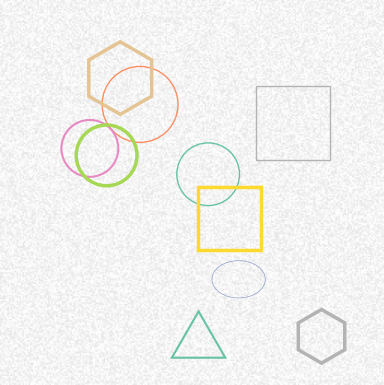[{"shape": "circle", "thickness": 1, "radius": 0.41, "center": [0.541, 0.547]}, {"shape": "triangle", "thickness": 1.5, "radius": 0.4, "center": [0.516, 0.111]}, {"shape": "circle", "thickness": 1, "radius": 0.49, "center": [0.364, 0.729]}, {"shape": "oval", "thickness": 0.5, "radius": 0.35, "center": [0.62, 0.275]}, {"shape": "circle", "thickness": 1.5, "radius": 0.37, "center": [0.233, 0.615]}, {"shape": "circle", "thickness": 2.5, "radius": 0.39, "center": [0.277, 0.596]}, {"shape": "square", "thickness": 2.5, "radius": 0.41, "center": [0.595, 0.432]}, {"shape": "hexagon", "thickness": 2.5, "radius": 0.47, "center": [0.312, 0.797]}, {"shape": "square", "thickness": 1, "radius": 0.48, "center": [0.762, 0.68]}, {"shape": "hexagon", "thickness": 2.5, "radius": 0.35, "center": [0.835, 0.126]}]